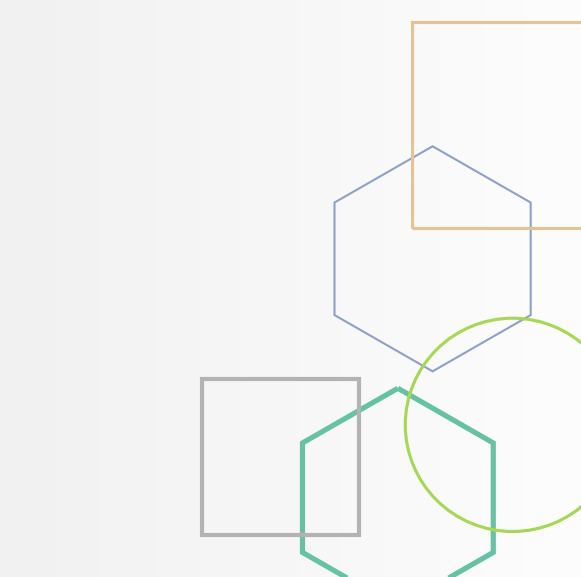[{"shape": "hexagon", "thickness": 2.5, "radius": 0.95, "center": [0.685, 0.137]}, {"shape": "hexagon", "thickness": 1, "radius": 0.97, "center": [0.744, 0.551]}, {"shape": "circle", "thickness": 1.5, "radius": 0.92, "center": [0.882, 0.263]}, {"shape": "square", "thickness": 1.5, "radius": 0.89, "center": [0.888, 0.783]}, {"shape": "square", "thickness": 2, "radius": 0.68, "center": [0.483, 0.207]}]